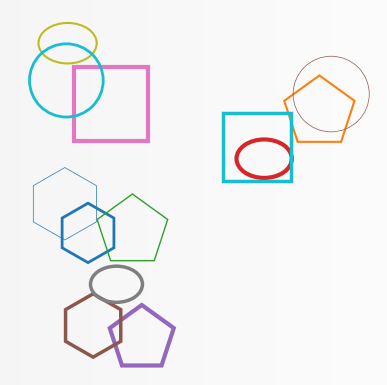[{"shape": "hexagon", "thickness": 2, "radius": 0.39, "center": [0.227, 0.395]}, {"shape": "hexagon", "thickness": 0.5, "radius": 0.47, "center": [0.167, 0.471]}, {"shape": "pentagon", "thickness": 1.5, "radius": 0.48, "center": [0.824, 0.709]}, {"shape": "pentagon", "thickness": 1, "radius": 0.48, "center": [0.342, 0.4]}, {"shape": "oval", "thickness": 3, "radius": 0.36, "center": [0.682, 0.588]}, {"shape": "pentagon", "thickness": 3, "radius": 0.43, "center": [0.366, 0.121]}, {"shape": "circle", "thickness": 0.5, "radius": 0.49, "center": [0.855, 0.756]}, {"shape": "hexagon", "thickness": 2.5, "radius": 0.41, "center": [0.24, 0.155]}, {"shape": "square", "thickness": 3, "radius": 0.48, "center": [0.287, 0.731]}, {"shape": "oval", "thickness": 2.5, "radius": 0.34, "center": [0.301, 0.262]}, {"shape": "oval", "thickness": 1.5, "radius": 0.38, "center": [0.174, 0.888]}, {"shape": "circle", "thickness": 2, "radius": 0.48, "center": [0.171, 0.791]}, {"shape": "square", "thickness": 2.5, "radius": 0.44, "center": [0.663, 0.618]}]